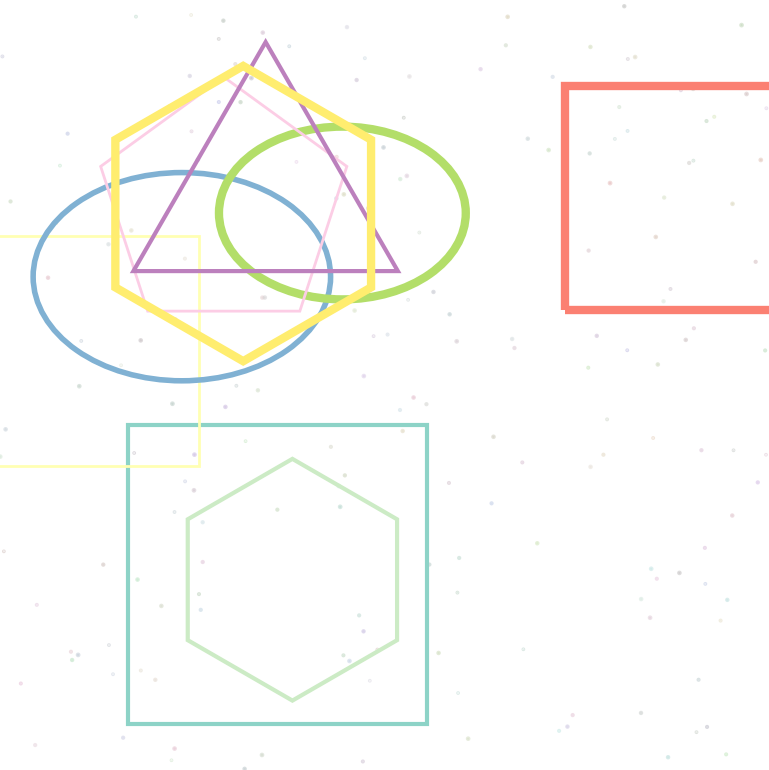[{"shape": "square", "thickness": 1.5, "radius": 0.97, "center": [0.36, 0.253]}, {"shape": "square", "thickness": 1, "radius": 0.75, "center": [0.109, 0.545]}, {"shape": "square", "thickness": 3, "radius": 0.73, "center": [0.88, 0.743]}, {"shape": "oval", "thickness": 2, "radius": 0.97, "center": [0.236, 0.641]}, {"shape": "oval", "thickness": 3, "radius": 0.8, "center": [0.445, 0.723]}, {"shape": "pentagon", "thickness": 1, "radius": 0.84, "center": [0.291, 0.732]}, {"shape": "triangle", "thickness": 1.5, "radius": 0.99, "center": [0.345, 0.747]}, {"shape": "hexagon", "thickness": 1.5, "radius": 0.78, "center": [0.38, 0.247]}, {"shape": "hexagon", "thickness": 3, "radius": 0.96, "center": [0.316, 0.723]}]